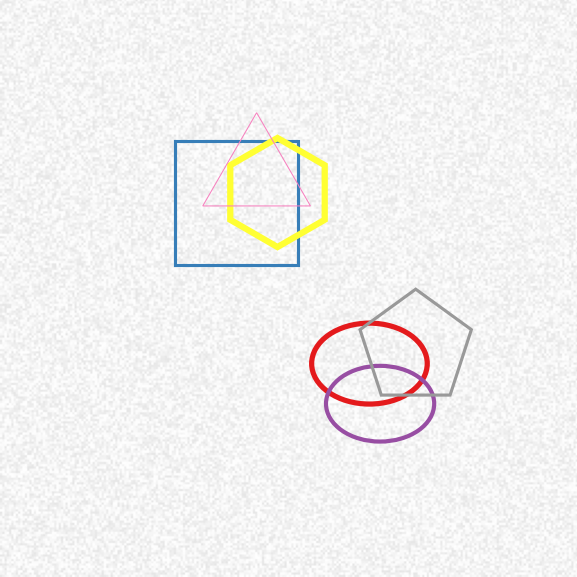[{"shape": "oval", "thickness": 2.5, "radius": 0.5, "center": [0.64, 0.37]}, {"shape": "square", "thickness": 1.5, "radius": 0.53, "center": [0.409, 0.647]}, {"shape": "oval", "thickness": 2, "radius": 0.47, "center": [0.658, 0.3]}, {"shape": "hexagon", "thickness": 3, "radius": 0.47, "center": [0.481, 0.666]}, {"shape": "triangle", "thickness": 0.5, "radius": 0.54, "center": [0.444, 0.696]}, {"shape": "pentagon", "thickness": 1.5, "radius": 0.51, "center": [0.72, 0.397]}]